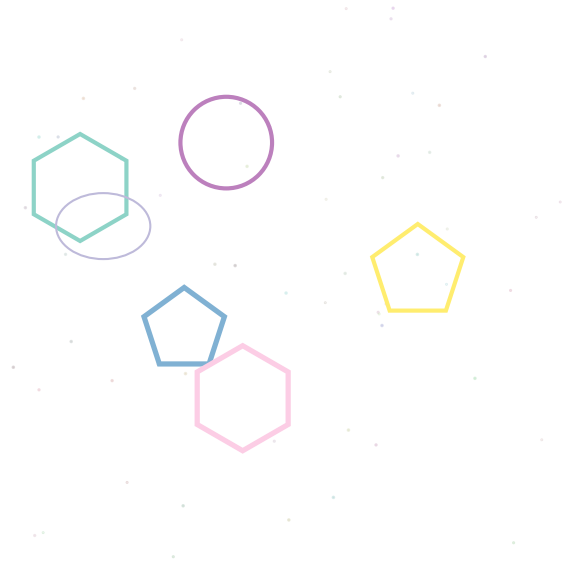[{"shape": "hexagon", "thickness": 2, "radius": 0.46, "center": [0.139, 0.674]}, {"shape": "oval", "thickness": 1, "radius": 0.41, "center": [0.179, 0.608]}, {"shape": "pentagon", "thickness": 2.5, "radius": 0.37, "center": [0.319, 0.428]}, {"shape": "hexagon", "thickness": 2.5, "radius": 0.45, "center": [0.42, 0.31]}, {"shape": "circle", "thickness": 2, "radius": 0.4, "center": [0.392, 0.752]}, {"shape": "pentagon", "thickness": 2, "radius": 0.41, "center": [0.723, 0.528]}]